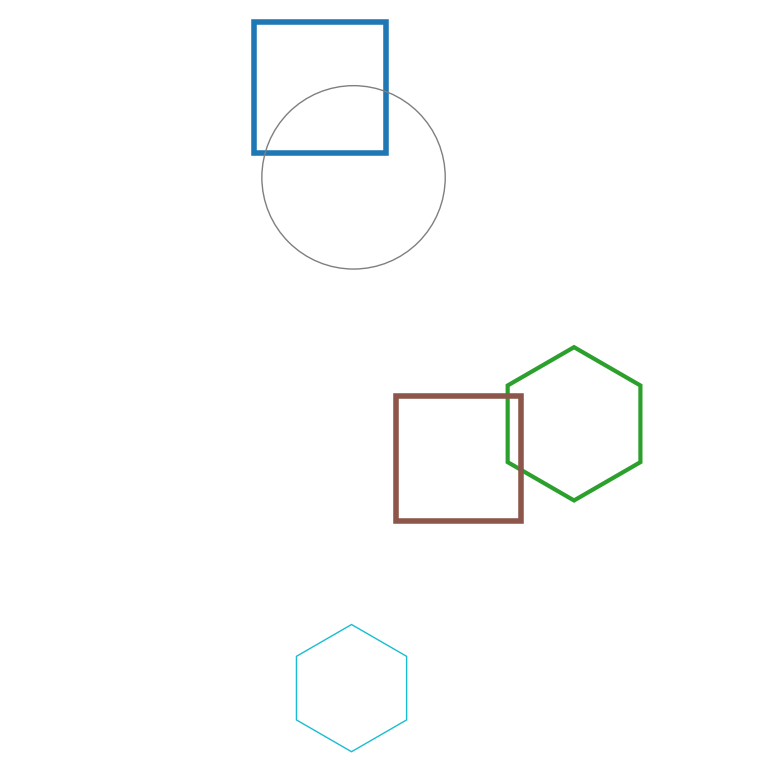[{"shape": "square", "thickness": 2, "radius": 0.43, "center": [0.416, 0.887]}, {"shape": "hexagon", "thickness": 1.5, "radius": 0.5, "center": [0.746, 0.45]}, {"shape": "square", "thickness": 2, "radius": 0.41, "center": [0.595, 0.405]}, {"shape": "circle", "thickness": 0.5, "radius": 0.6, "center": [0.459, 0.77]}, {"shape": "hexagon", "thickness": 0.5, "radius": 0.41, "center": [0.457, 0.106]}]